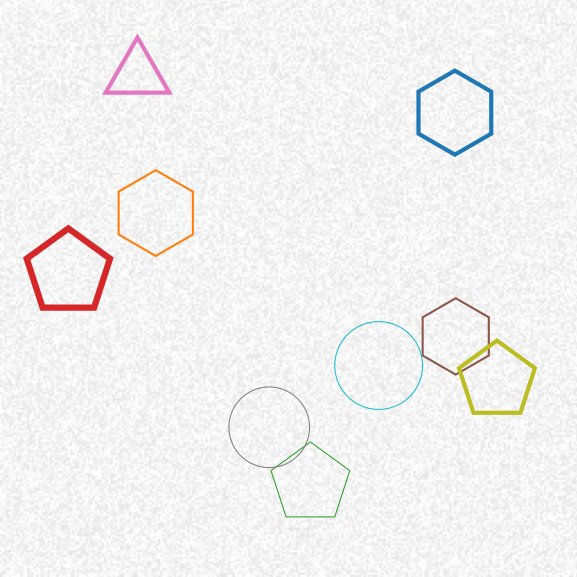[{"shape": "hexagon", "thickness": 2, "radius": 0.36, "center": [0.788, 0.804]}, {"shape": "hexagon", "thickness": 1, "radius": 0.37, "center": [0.27, 0.63]}, {"shape": "pentagon", "thickness": 0.5, "radius": 0.36, "center": [0.537, 0.162]}, {"shape": "pentagon", "thickness": 3, "radius": 0.38, "center": [0.118, 0.528]}, {"shape": "hexagon", "thickness": 1, "radius": 0.33, "center": [0.789, 0.417]}, {"shape": "triangle", "thickness": 2, "radius": 0.32, "center": [0.238, 0.871]}, {"shape": "circle", "thickness": 0.5, "radius": 0.35, "center": [0.466, 0.259]}, {"shape": "pentagon", "thickness": 2, "radius": 0.35, "center": [0.861, 0.34]}, {"shape": "circle", "thickness": 0.5, "radius": 0.38, "center": [0.656, 0.366]}]